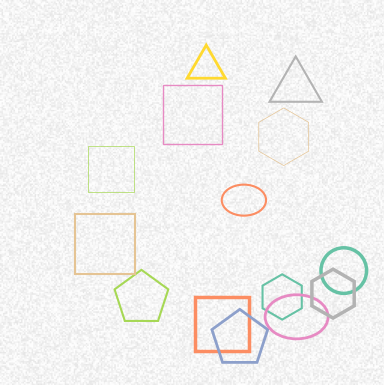[{"shape": "hexagon", "thickness": 1.5, "radius": 0.29, "center": [0.733, 0.229]}, {"shape": "circle", "thickness": 2.5, "radius": 0.3, "center": [0.893, 0.297]}, {"shape": "square", "thickness": 2.5, "radius": 0.35, "center": [0.576, 0.158]}, {"shape": "oval", "thickness": 1.5, "radius": 0.29, "center": [0.634, 0.48]}, {"shape": "pentagon", "thickness": 2, "radius": 0.38, "center": [0.623, 0.12]}, {"shape": "oval", "thickness": 2, "radius": 0.41, "center": [0.77, 0.177]}, {"shape": "square", "thickness": 1, "radius": 0.38, "center": [0.5, 0.703]}, {"shape": "pentagon", "thickness": 1.5, "radius": 0.37, "center": [0.367, 0.226]}, {"shape": "square", "thickness": 0.5, "radius": 0.3, "center": [0.288, 0.562]}, {"shape": "triangle", "thickness": 2, "radius": 0.29, "center": [0.536, 0.826]}, {"shape": "square", "thickness": 1.5, "radius": 0.39, "center": [0.272, 0.366]}, {"shape": "hexagon", "thickness": 0.5, "radius": 0.37, "center": [0.737, 0.645]}, {"shape": "hexagon", "thickness": 2.5, "radius": 0.32, "center": [0.865, 0.237]}, {"shape": "triangle", "thickness": 1.5, "radius": 0.39, "center": [0.768, 0.775]}]